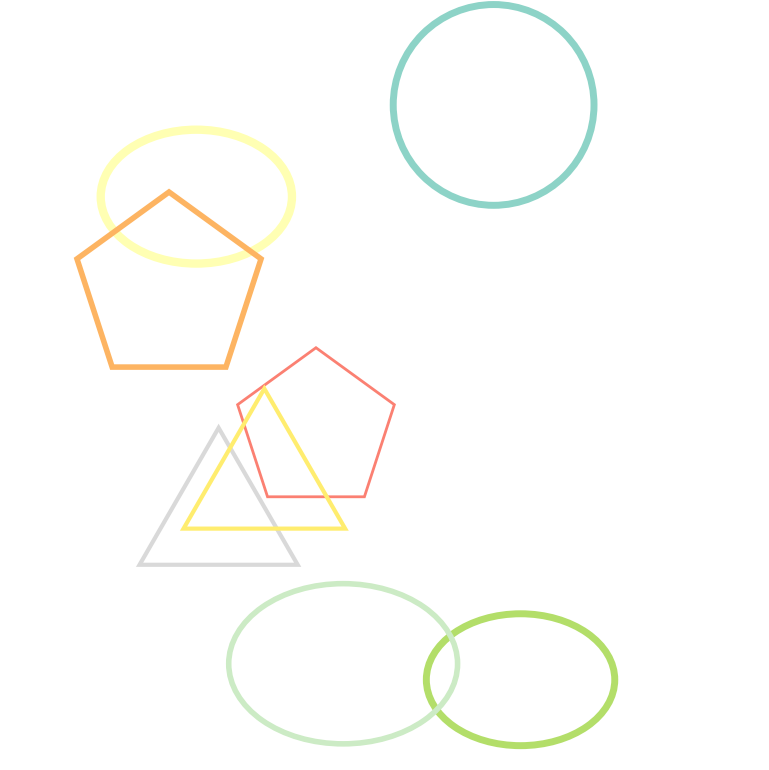[{"shape": "circle", "thickness": 2.5, "radius": 0.65, "center": [0.641, 0.864]}, {"shape": "oval", "thickness": 3, "radius": 0.62, "center": [0.255, 0.745]}, {"shape": "pentagon", "thickness": 1, "radius": 0.54, "center": [0.41, 0.441]}, {"shape": "pentagon", "thickness": 2, "radius": 0.63, "center": [0.22, 0.625]}, {"shape": "oval", "thickness": 2.5, "radius": 0.61, "center": [0.676, 0.117]}, {"shape": "triangle", "thickness": 1.5, "radius": 0.59, "center": [0.284, 0.326]}, {"shape": "oval", "thickness": 2, "radius": 0.74, "center": [0.446, 0.138]}, {"shape": "triangle", "thickness": 1.5, "radius": 0.61, "center": [0.343, 0.374]}]